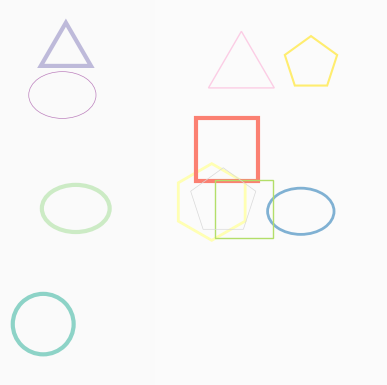[{"shape": "circle", "thickness": 3, "radius": 0.39, "center": [0.111, 0.158]}, {"shape": "hexagon", "thickness": 2, "radius": 0.5, "center": [0.546, 0.475]}, {"shape": "triangle", "thickness": 3, "radius": 0.37, "center": [0.17, 0.866]}, {"shape": "square", "thickness": 3, "radius": 0.41, "center": [0.586, 0.611]}, {"shape": "oval", "thickness": 2, "radius": 0.43, "center": [0.776, 0.451]}, {"shape": "square", "thickness": 1, "radius": 0.38, "center": [0.63, 0.456]}, {"shape": "triangle", "thickness": 1, "radius": 0.49, "center": [0.623, 0.821]}, {"shape": "pentagon", "thickness": 0.5, "radius": 0.44, "center": [0.576, 0.476]}, {"shape": "oval", "thickness": 0.5, "radius": 0.43, "center": [0.161, 0.753]}, {"shape": "oval", "thickness": 3, "radius": 0.44, "center": [0.195, 0.459]}, {"shape": "pentagon", "thickness": 1.5, "radius": 0.36, "center": [0.803, 0.835]}]